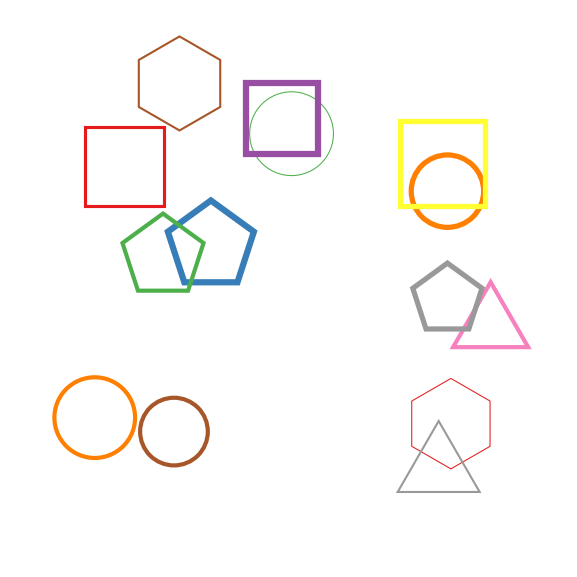[{"shape": "hexagon", "thickness": 0.5, "radius": 0.39, "center": [0.781, 0.266]}, {"shape": "square", "thickness": 1.5, "radius": 0.34, "center": [0.216, 0.711]}, {"shape": "pentagon", "thickness": 3, "radius": 0.39, "center": [0.365, 0.574]}, {"shape": "circle", "thickness": 0.5, "radius": 0.36, "center": [0.505, 0.768]}, {"shape": "pentagon", "thickness": 2, "radius": 0.37, "center": [0.282, 0.556]}, {"shape": "square", "thickness": 3, "radius": 0.31, "center": [0.489, 0.794]}, {"shape": "circle", "thickness": 2, "radius": 0.35, "center": [0.164, 0.276]}, {"shape": "circle", "thickness": 2.5, "radius": 0.31, "center": [0.775, 0.668]}, {"shape": "square", "thickness": 2.5, "radius": 0.37, "center": [0.767, 0.715]}, {"shape": "circle", "thickness": 2, "radius": 0.29, "center": [0.301, 0.252]}, {"shape": "hexagon", "thickness": 1, "radius": 0.41, "center": [0.311, 0.855]}, {"shape": "triangle", "thickness": 2, "radius": 0.38, "center": [0.85, 0.436]}, {"shape": "pentagon", "thickness": 2.5, "radius": 0.32, "center": [0.775, 0.48]}, {"shape": "triangle", "thickness": 1, "radius": 0.41, "center": [0.76, 0.188]}]